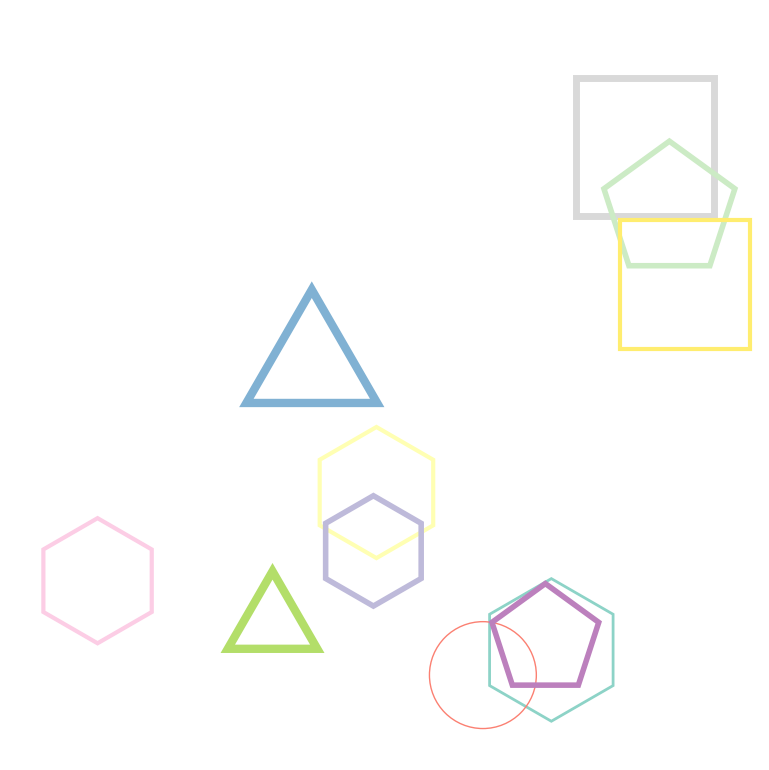[{"shape": "hexagon", "thickness": 1, "radius": 0.46, "center": [0.716, 0.156]}, {"shape": "hexagon", "thickness": 1.5, "radius": 0.43, "center": [0.489, 0.36]}, {"shape": "hexagon", "thickness": 2, "radius": 0.36, "center": [0.485, 0.285]}, {"shape": "circle", "thickness": 0.5, "radius": 0.35, "center": [0.627, 0.123]}, {"shape": "triangle", "thickness": 3, "radius": 0.49, "center": [0.405, 0.526]}, {"shape": "triangle", "thickness": 3, "radius": 0.34, "center": [0.354, 0.191]}, {"shape": "hexagon", "thickness": 1.5, "radius": 0.41, "center": [0.127, 0.246]}, {"shape": "square", "thickness": 2.5, "radius": 0.45, "center": [0.837, 0.809]}, {"shape": "pentagon", "thickness": 2, "radius": 0.36, "center": [0.708, 0.169]}, {"shape": "pentagon", "thickness": 2, "radius": 0.45, "center": [0.869, 0.727]}, {"shape": "square", "thickness": 1.5, "radius": 0.42, "center": [0.89, 0.631]}]